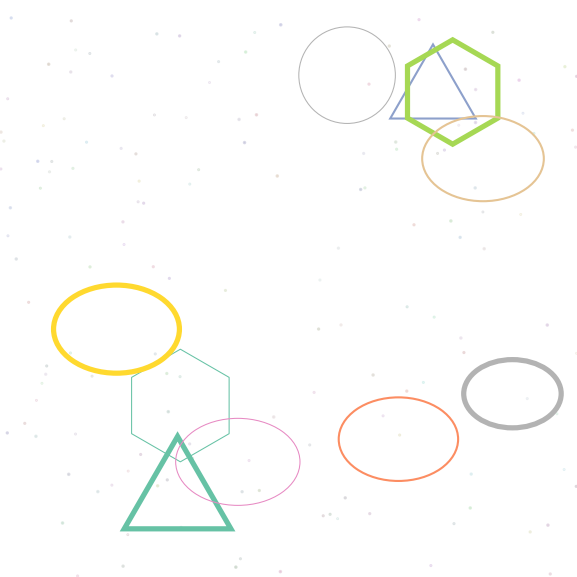[{"shape": "hexagon", "thickness": 0.5, "radius": 0.49, "center": [0.312, 0.297]}, {"shape": "triangle", "thickness": 2.5, "radius": 0.53, "center": [0.307, 0.137]}, {"shape": "oval", "thickness": 1, "radius": 0.52, "center": [0.69, 0.239]}, {"shape": "triangle", "thickness": 1, "radius": 0.43, "center": [0.75, 0.837]}, {"shape": "oval", "thickness": 0.5, "radius": 0.54, "center": [0.412, 0.199]}, {"shape": "hexagon", "thickness": 2.5, "radius": 0.45, "center": [0.784, 0.84]}, {"shape": "oval", "thickness": 2.5, "radius": 0.54, "center": [0.202, 0.429]}, {"shape": "oval", "thickness": 1, "radius": 0.53, "center": [0.836, 0.724]}, {"shape": "oval", "thickness": 2.5, "radius": 0.42, "center": [0.887, 0.317]}, {"shape": "circle", "thickness": 0.5, "radius": 0.42, "center": [0.601, 0.869]}]